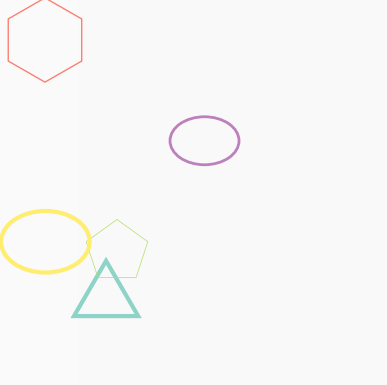[{"shape": "triangle", "thickness": 3, "radius": 0.48, "center": [0.274, 0.227]}, {"shape": "hexagon", "thickness": 1, "radius": 0.55, "center": [0.116, 0.896]}, {"shape": "pentagon", "thickness": 0.5, "radius": 0.42, "center": [0.302, 0.346]}, {"shape": "oval", "thickness": 2, "radius": 0.45, "center": [0.528, 0.634]}, {"shape": "oval", "thickness": 3, "radius": 0.57, "center": [0.117, 0.372]}]